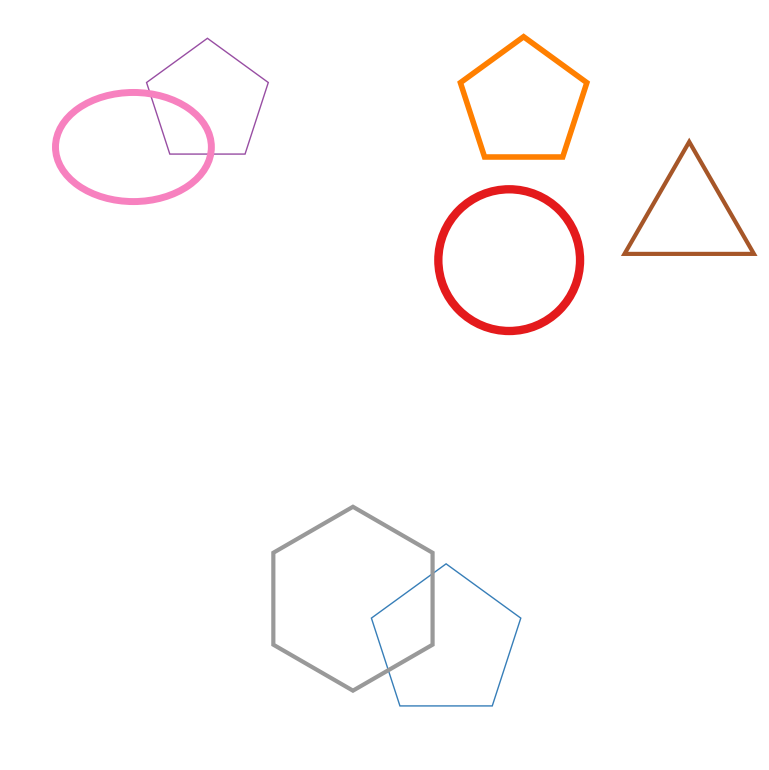[{"shape": "circle", "thickness": 3, "radius": 0.46, "center": [0.661, 0.662]}, {"shape": "pentagon", "thickness": 0.5, "radius": 0.51, "center": [0.579, 0.166]}, {"shape": "pentagon", "thickness": 0.5, "radius": 0.42, "center": [0.269, 0.867]}, {"shape": "pentagon", "thickness": 2, "radius": 0.43, "center": [0.68, 0.866]}, {"shape": "triangle", "thickness": 1.5, "radius": 0.49, "center": [0.895, 0.719]}, {"shape": "oval", "thickness": 2.5, "radius": 0.51, "center": [0.173, 0.809]}, {"shape": "hexagon", "thickness": 1.5, "radius": 0.6, "center": [0.458, 0.222]}]